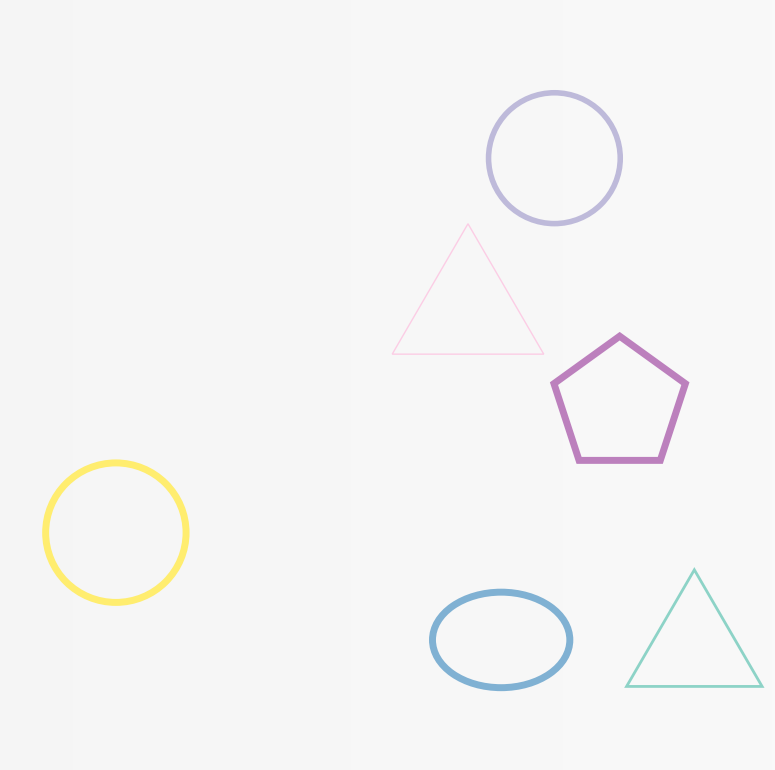[{"shape": "triangle", "thickness": 1, "radius": 0.5, "center": [0.896, 0.159]}, {"shape": "circle", "thickness": 2, "radius": 0.42, "center": [0.715, 0.795]}, {"shape": "oval", "thickness": 2.5, "radius": 0.44, "center": [0.647, 0.169]}, {"shape": "triangle", "thickness": 0.5, "radius": 0.56, "center": [0.604, 0.597]}, {"shape": "pentagon", "thickness": 2.5, "radius": 0.45, "center": [0.8, 0.474]}, {"shape": "circle", "thickness": 2.5, "radius": 0.45, "center": [0.149, 0.308]}]